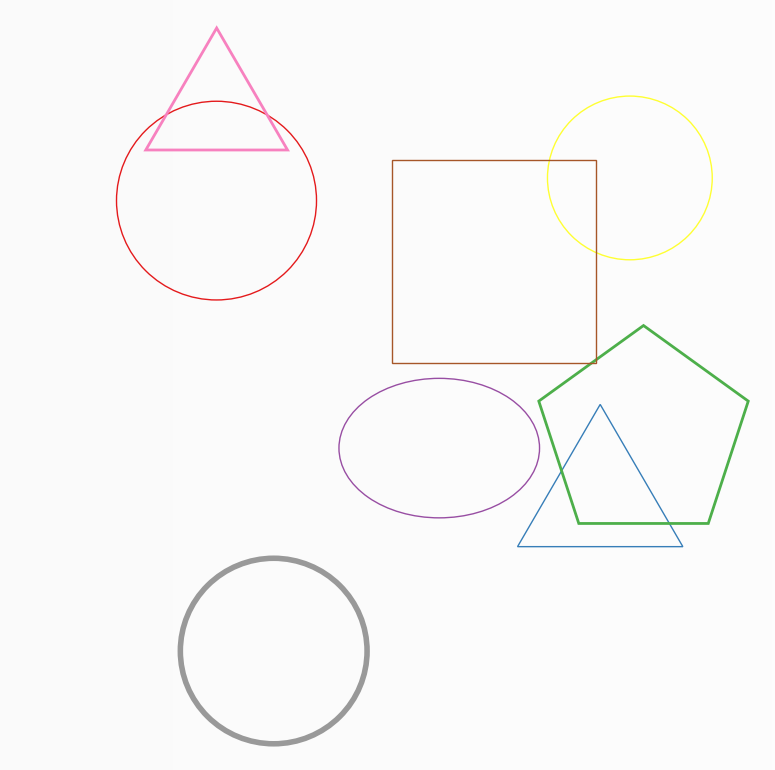[{"shape": "circle", "thickness": 0.5, "radius": 0.65, "center": [0.279, 0.739]}, {"shape": "triangle", "thickness": 0.5, "radius": 0.62, "center": [0.774, 0.352]}, {"shape": "pentagon", "thickness": 1, "radius": 0.71, "center": [0.83, 0.435]}, {"shape": "oval", "thickness": 0.5, "radius": 0.65, "center": [0.567, 0.418]}, {"shape": "circle", "thickness": 0.5, "radius": 0.53, "center": [0.813, 0.769]}, {"shape": "square", "thickness": 0.5, "radius": 0.66, "center": [0.637, 0.66]}, {"shape": "triangle", "thickness": 1, "radius": 0.53, "center": [0.28, 0.858]}, {"shape": "circle", "thickness": 2, "radius": 0.6, "center": [0.353, 0.155]}]